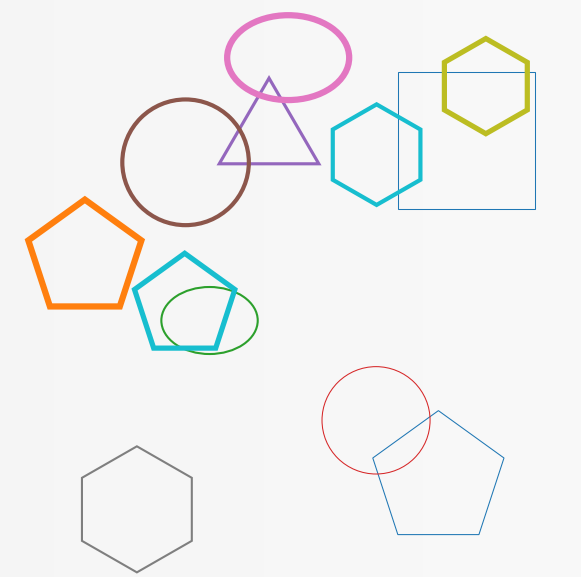[{"shape": "square", "thickness": 0.5, "radius": 0.59, "center": [0.803, 0.756]}, {"shape": "pentagon", "thickness": 0.5, "radius": 0.59, "center": [0.754, 0.169]}, {"shape": "pentagon", "thickness": 3, "radius": 0.51, "center": [0.146, 0.551]}, {"shape": "oval", "thickness": 1, "radius": 0.41, "center": [0.36, 0.444]}, {"shape": "circle", "thickness": 0.5, "radius": 0.46, "center": [0.647, 0.271]}, {"shape": "triangle", "thickness": 1.5, "radius": 0.49, "center": [0.463, 0.765]}, {"shape": "circle", "thickness": 2, "radius": 0.54, "center": [0.319, 0.718]}, {"shape": "oval", "thickness": 3, "radius": 0.52, "center": [0.496, 0.899]}, {"shape": "hexagon", "thickness": 1, "radius": 0.55, "center": [0.235, 0.117]}, {"shape": "hexagon", "thickness": 2.5, "radius": 0.41, "center": [0.836, 0.85]}, {"shape": "hexagon", "thickness": 2, "radius": 0.44, "center": [0.648, 0.731]}, {"shape": "pentagon", "thickness": 2.5, "radius": 0.45, "center": [0.318, 0.47]}]